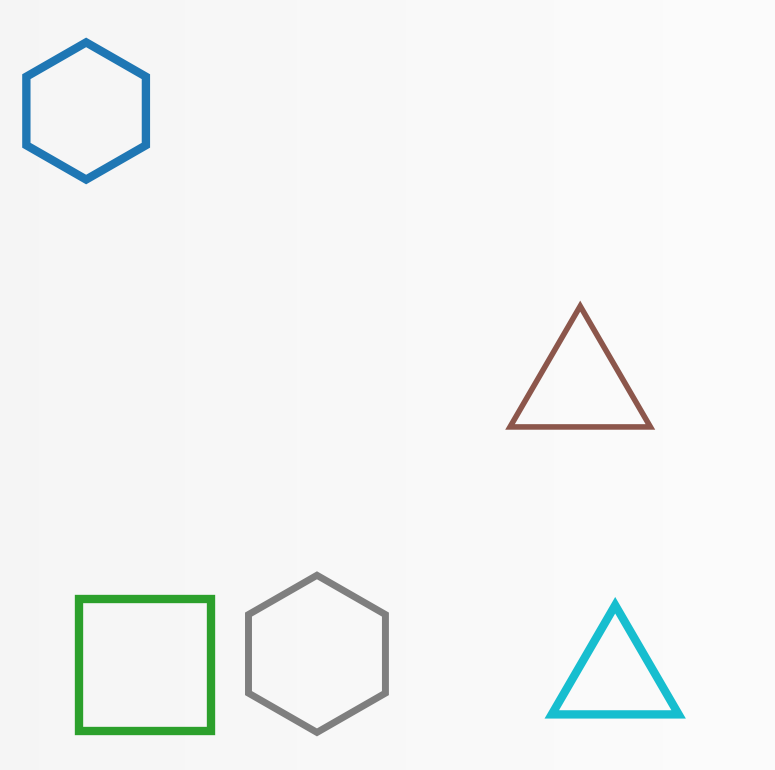[{"shape": "hexagon", "thickness": 3, "radius": 0.45, "center": [0.111, 0.856]}, {"shape": "square", "thickness": 3, "radius": 0.43, "center": [0.187, 0.136]}, {"shape": "triangle", "thickness": 2, "radius": 0.52, "center": [0.749, 0.498]}, {"shape": "hexagon", "thickness": 2.5, "radius": 0.51, "center": [0.409, 0.151]}, {"shape": "triangle", "thickness": 3, "radius": 0.47, "center": [0.794, 0.119]}]